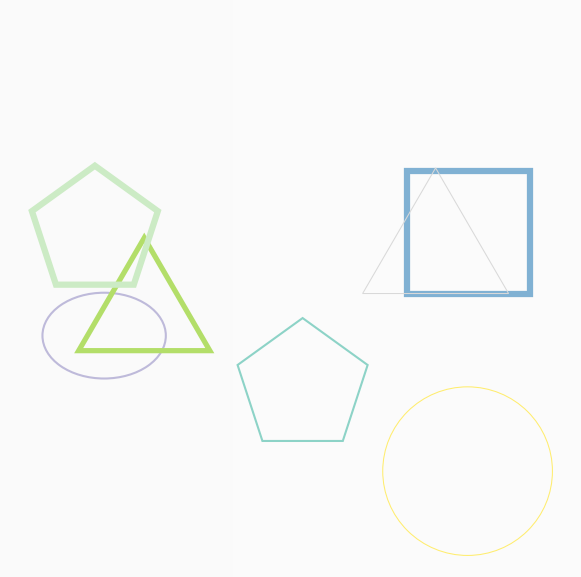[{"shape": "pentagon", "thickness": 1, "radius": 0.59, "center": [0.521, 0.331]}, {"shape": "oval", "thickness": 1, "radius": 0.53, "center": [0.179, 0.418]}, {"shape": "square", "thickness": 3, "radius": 0.53, "center": [0.806, 0.597]}, {"shape": "triangle", "thickness": 2.5, "radius": 0.65, "center": [0.248, 0.457]}, {"shape": "triangle", "thickness": 0.5, "radius": 0.72, "center": [0.749, 0.563]}, {"shape": "pentagon", "thickness": 3, "radius": 0.57, "center": [0.163, 0.598]}, {"shape": "circle", "thickness": 0.5, "radius": 0.73, "center": [0.804, 0.183]}]